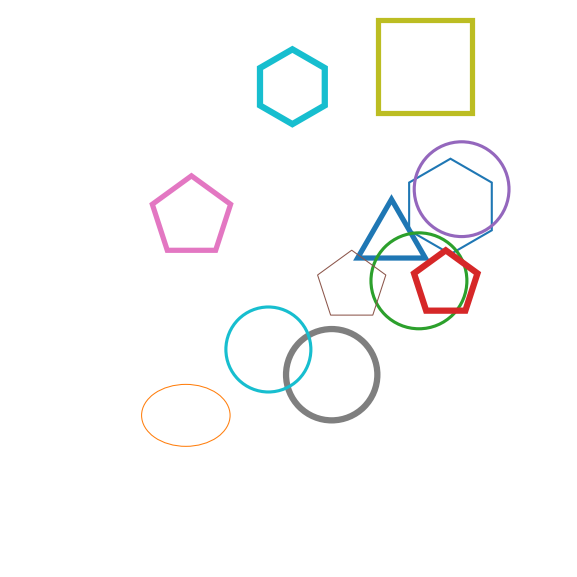[{"shape": "triangle", "thickness": 2.5, "radius": 0.34, "center": [0.678, 0.586]}, {"shape": "hexagon", "thickness": 1, "radius": 0.41, "center": [0.78, 0.642]}, {"shape": "oval", "thickness": 0.5, "radius": 0.38, "center": [0.322, 0.28]}, {"shape": "circle", "thickness": 1.5, "radius": 0.42, "center": [0.725, 0.513]}, {"shape": "pentagon", "thickness": 3, "radius": 0.29, "center": [0.772, 0.508]}, {"shape": "circle", "thickness": 1.5, "radius": 0.41, "center": [0.799, 0.672]}, {"shape": "pentagon", "thickness": 0.5, "radius": 0.31, "center": [0.609, 0.504]}, {"shape": "pentagon", "thickness": 2.5, "radius": 0.36, "center": [0.332, 0.623]}, {"shape": "circle", "thickness": 3, "radius": 0.4, "center": [0.574, 0.35]}, {"shape": "square", "thickness": 2.5, "radius": 0.4, "center": [0.736, 0.884]}, {"shape": "circle", "thickness": 1.5, "radius": 0.37, "center": [0.465, 0.394]}, {"shape": "hexagon", "thickness": 3, "radius": 0.32, "center": [0.506, 0.849]}]